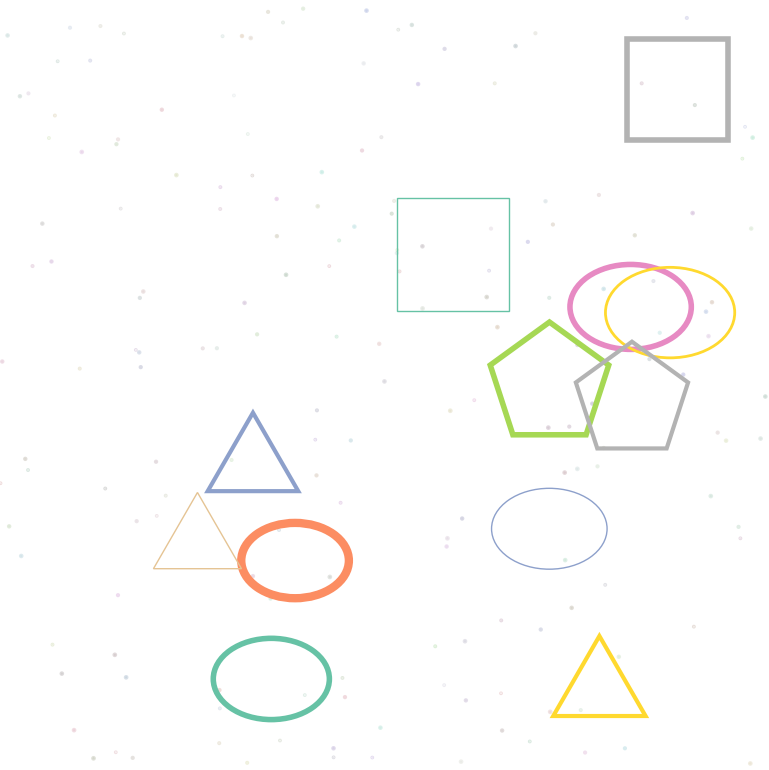[{"shape": "square", "thickness": 0.5, "radius": 0.36, "center": [0.588, 0.67]}, {"shape": "oval", "thickness": 2, "radius": 0.38, "center": [0.352, 0.118]}, {"shape": "oval", "thickness": 3, "radius": 0.35, "center": [0.383, 0.272]}, {"shape": "oval", "thickness": 0.5, "radius": 0.38, "center": [0.713, 0.313]}, {"shape": "triangle", "thickness": 1.5, "radius": 0.34, "center": [0.329, 0.396]}, {"shape": "oval", "thickness": 2, "radius": 0.39, "center": [0.819, 0.601]}, {"shape": "pentagon", "thickness": 2, "radius": 0.4, "center": [0.714, 0.501]}, {"shape": "oval", "thickness": 1, "radius": 0.42, "center": [0.87, 0.594]}, {"shape": "triangle", "thickness": 1.5, "radius": 0.35, "center": [0.778, 0.105]}, {"shape": "triangle", "thickness": 0.5, "radius": 0.33, "center": [0.256, 0.294]}, {"shape": "pentagon", "thickness": 1.5, "radius": 0.38, "center": [0.821, 0.48]}, {"shape": "square", "thickness": 2, "radius": 0.33, "center": [0.88, 0.884]}]